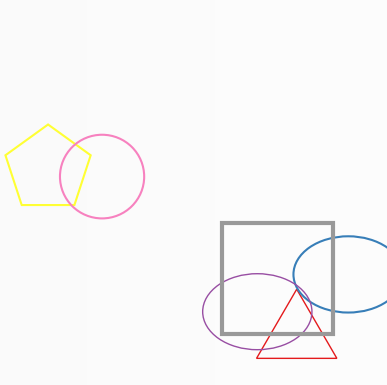[{"shape": "triangle", "thickness": 1, "radius": 0.6, "center": [0.766, 0.129]}, {"shape": "oval", "thickness": 1.5, "radius": 0.71, "center": [0.899, 0.287]}, {"shape": "oval", "thickness": 1, "radius": 0.7, "center": [0.664, 0.19]}, {"shape": "pentagon", "thickness": 1.5, "radius": 0.58, "center": [0.124, 0.561]}, {"shape": "circle", "thickness": 1.5, "radius": 0.54, "center": [0.263, 0.541]}, {"shape": "square", "thickness": 3, "radius": 0.72, "center": [0.715, 0.276]}]